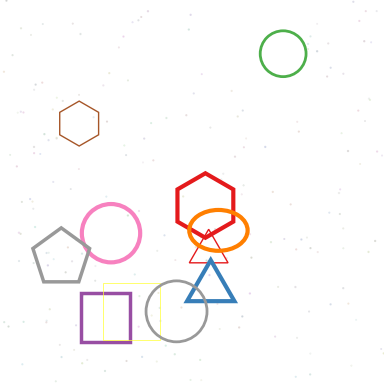[{"shape": "triangle", "thickness": 1, "radius": 0.29, "center": [0.542, 0.346]}, {"shape": "hexagon", "thickness": 3, "radius": 0.42, "center": [0.533, 0.466]}, {"shape": "triangle", "thickness": 3, "radius": 0.36, "center": [0.547, 0.253]}, {"shape": "circle", "thickness": 2, "radius": 0.3, "center": [0.735, 0.86]}, {"shape": "square", "thickness": 2.5, "radius": 0.32, "center": [0.275, 0.176]}, {"shape": "oval", "thickness": 3, "radius": 0.38, "center": [0.567, 0.402]}, {"shape": "square", "thickness": 0.5, "radius": 0.37, "center": [0.341, 0.191]}, {"shape": "hexagon", "thickness": 1, "radius": 0.29, "center": [0.206, 0.679]}, {"shape": "circle", "thickness": 3, "radius": 0.38, "center": [0.288, 0.394]}, {"shape": "circle", "thickness": 2, "radius": 0.4, "center": [0.459, 0.191]}, {"shape": "pentagon", "thickness": 2.5, "radius": 0.39, "center": [0.159, 0.331]}]